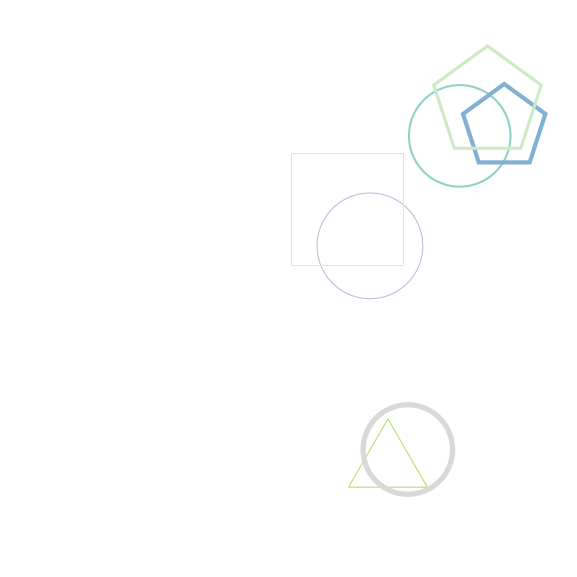[{"shape": "circle", "thickness": 1, "radius": 0.44, "center": [0.796, 0.764]}, {"shape": "circle", "thickness": 0.5, "radius": 0.46, "center": [0.641, 0.573]}, {"shape": "pentagon", "thickness": 2, "radius": 0.38, "center": [0.873, 0.779]}, {"shape": "triangle", "thickness": 0.5, "radius": 0.39, "center": [0.672, 0.195]}, {"shape": "circle", "thickness": 2.5, "radius": 0.39, "center": [0.706, 0.221]}, {"shape": "pentagon", "thickness": 1.5, "radius": 0.49, "center": [0.844, 0.822]}, {"shape": "square", "thickness": 0.5, "radius": 0.48, "center": [0.601, 0.637]}]